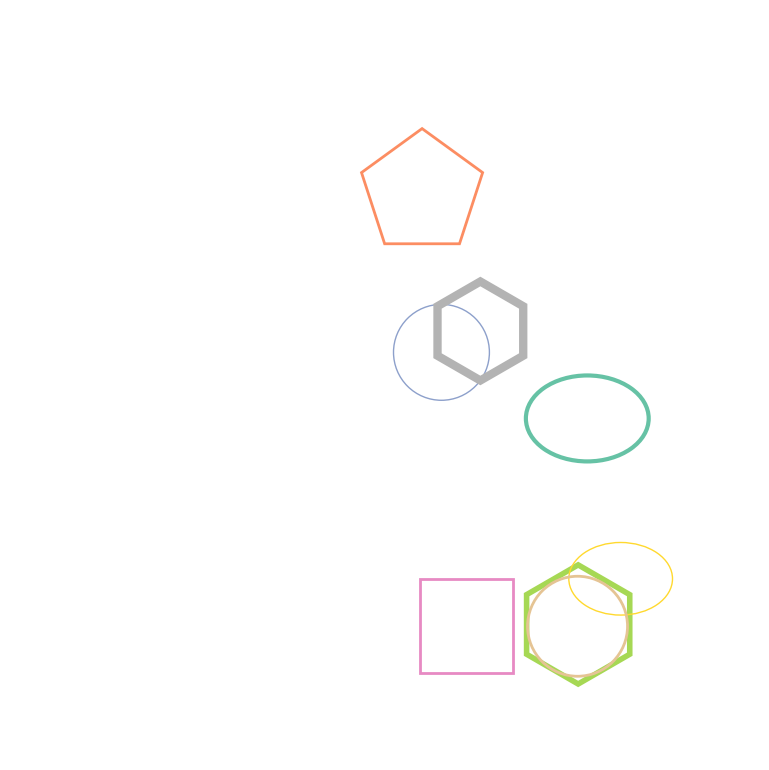[{"shape": "oval", "thickness": 1.5, "radius": 0.4, "center": [0.763, 0.457]}, {"shape": "pentagon", "thickness": 1, "radius": 0.41, "center": [0.548, 0.75]}, {"shape": "circle", "thickness": 0.5, "radius": 0.31, "center": [0.573, 0.542]}, {"shape": "square", "thickness": 1, "radius": 0.3, "center": [0.606, 0.187]}, {"shape": "hexagon", "thickness": 2, "radius": 0.39, "center": [0.751, 0.189]}, {"shape": "oval", "thickness": 0.5, "radius": 0.34, "center": [0.806, 0.248]}, {"shape": "circle", "thickness": 1, "radius": 0.32, "center": [0.75, 0.187]}, {"shape": "hexagon", "thickness": 3, "radius": 0.32, "center": [0.624, 0.57]}]